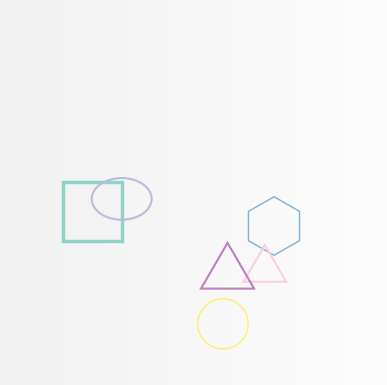[{"shape": "square", "thickness": 2.5, "radius": 0.38, "center": [0.238, 0.451]}, {"shape": "oval", "thickness": 1.5, "radius": 0.39, "center": [0.314, 0.483]}, {"shape": "hexagon", "thickness": 1, "radius": 0.38, "center": [0.707, 0.413]}, {"shape": "triangle", "thickness": 1.5, "radius": 0.32, "center": [0.683, 0.3]}, {"shape": "triangle", "thickness": 1.5, "radius": 0.4, "center": [0.587, 0.29]}, {"shape": "circle", "thickness": 1, "radius": 0.33, "center": [0.575, 0.159]}]